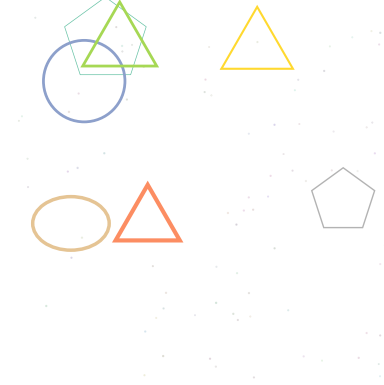[{"shape": "pentagon", "thickness": 0.5, "radius": 0.56, "center": [0.274, 0.896]}, {"shape": "triangle", "thickness": 3, "radius": 0.48, "center": [0.384, 0.424]}, {"shape": "circle", "thickness": 2, "radius": 0.53, "center": [0.219, 0.789]}, {"shape": "triangle", "thickness": 2, "radius": 0.55, "center": [0.311, 0.884]}, {"shape": "triangle", "thickness": 1.5, "radius": 0.54, "center": [0.668, 0.875]}, {"shape": "oval", "thickness": 2.5, "radius": 0.5, "center": [0.184, 0.42]}, {"shape": "pentagon", "thickness": 1, "radius": 0.43, "center": [0.891, 0.478]}]